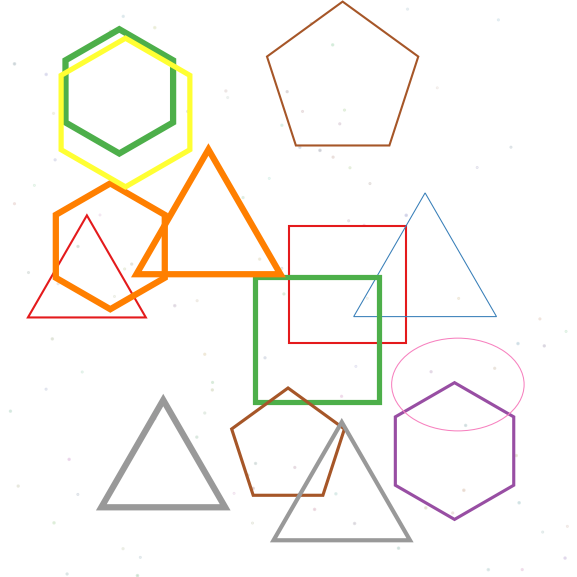[{"shape": "triangle", "thickness": 1, "radius": 0.59, "center": [0.15, 0.508]}, {"shape": "square", "thickness": 1, "radius": 0.5, "center": [0.602, 0.506]}, {"shape": "triangle", "thickness": 0.5, "radius": 0.71, "center": [0.736, 0.522]}, {"shape": "square", "thickness": 2.5, "radius": 0.54, "center": [0.549, 0.411]}, {"shape": "hexagon", "thickness": 3, "radius": 0.54, "center": [0.207, 0.841]}, {"shape": "hexagon", "thickness": 1.5, "radius": 0.59, "center": [0.787, 0.218]}, {"shape": "triangle", "thickness": 3, "radius": 0.72, "center": [0.361, 0.596]}, {"shape": "hexagon", "thickness": 3, "radius": 0.54, "center": [0.191, 0.573]}, {"shape": "hexagon", "thickness": 2.5, "radius": 0.64, "center": [0.217, 0.804]}, {"shape": "pentagon", "thickness": 1, "radius": 0.69, "center": [0.593, 0.859]}, {"shape": "pentagon", "thickness": 1.5, "radius": 0.51, "center": [0.499, 0.225]}, {"shape": "oval", "thickness": 0.5, "radius": 0.57, "center": [0.793, 0.333]}, {"shape": "triangle", "thickness": 2, "radius": 0.68, "center": [0.592, 0.132]}, {"shape": "triangle", "thickness": 3, "radius": 0.62, "center": [0.283, 0.183]}]